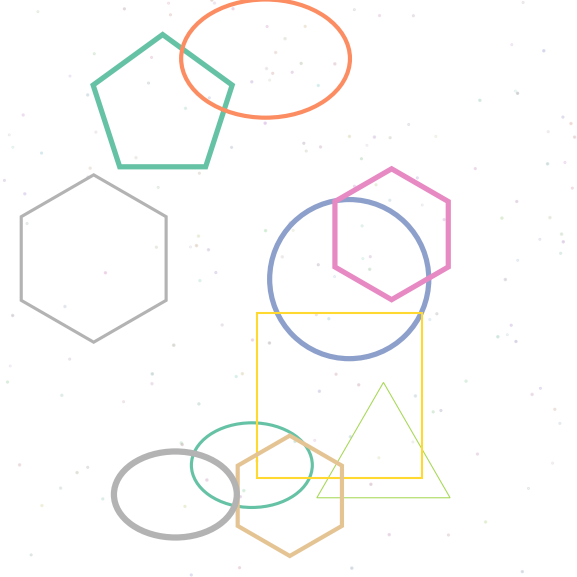[{"shape": "pentagon", "thickness": 2.5, "radius": 0.63, "center": [0.282, 0.813]}, {"shape": "oval", "thickness": 1.5, "radius": 0.52, "center": [0.436, 0.194]}, {"shape": "oval", "thickness": 2, "radius": 0.73, "center": [0.46, 0.898]}, {"shape": "circle", "thickness": 2.5, "radius": 0.69, "center": [0.605, 0.516]}, {"shape": "hexagon", "thickness": 2.5, "radius": 0.57, "center": [0.678, 0.594]}, {"shape": "triangle", "thickness": 0.5, "radius": 0.67, "center": [0.664, 0.204]}, {"shape": "square", "thickness": 1, "radius": 0.71, "center": [0.589, 0.314]}, {"shape": "hexagon", "thickness": 2, "radius": 0.52, "center": [0.502, 0.141]}, {"shape": "hexagon", "thickness": 1.5, "radius": 0.72, "center": [0.162, 0.551]}, {"shape": "oval", "thickness": 3, "radius": 0.53, "center": [0.304, 0.143]}]